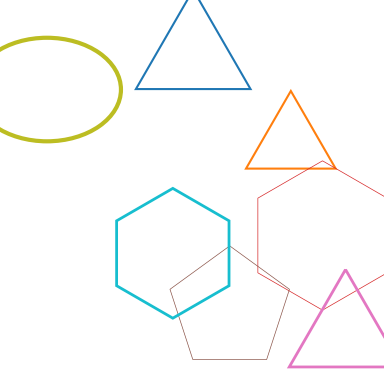[{"shape": "triangle", "thickness": 1.5, "radius": 0.86, "center": [0.502, 0.855]}, {"shape": "triangle", "thickness": 1.5, "radius": 0.67, "center": [0.755, 0.629]}, {"shape": "hexagon", "thickness": 0.5, "radius": 0.97, "center": [0.838, 0.388]}, {"shape": "pentagon", "thickness": 0.5, "radius": 0.82, "center": [0.597, 0.198]}, {"shape": "triangle", "thickness": 2, "radius": 0.84, "center": [0.897, 0.131]}, {"shape": "oval", "thickness": 3, "radius": 0.96, "center": [0.122, 0.767]}, {"shape": "hexagon", "thickness": 2, "radius": 0.84, "center": [0.449, 0.342]}]